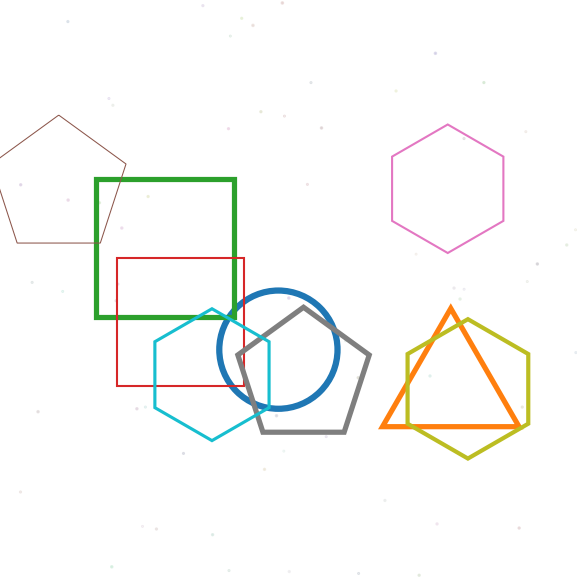[{"shape": "circle", "thickness": 3, "radius": 0.51, "center": [0.482, 0.394]}, {"shape": "triangle", "thickness": 2.5, "radius": 0.68, "center": [0.781, 0.329]}, {"shape": "square", "thickness": 2.5, "radius": 0.6, "center": [0.286, 0.57]}, {"shape": "square", "thickness": 1, "radius": 0.55, "center": [0.312, 0.441]}, {"shape": "pentagon", "thickness": 0.5, "radius": 0.61, "center": [0.102, 0.677]}, {"shape": "hexagon", "thickness": 1, "radius": 0.56, "center": [0.775, 0.672]}, {"shape": "pentagon", "thickness": 2.5, "radius": 0.6, "center": [0.526, 0.347]}, {"shape": "hexagon", "thickness": 2, "radius": 0.6, "center": [0.81, 0.326]}, {"shape": "hexagon", "thickness": 1.5, "radius": 0.57, "center": [0.367, 0.35]}]